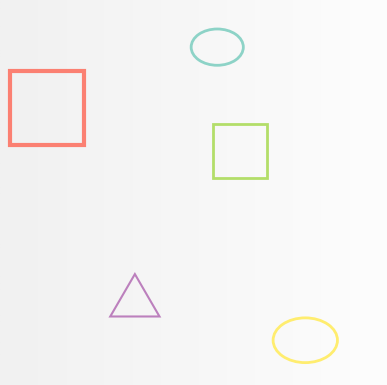[{"shape": "oval", "thickness": 2, "radius": 0.34, "center": [0.561, 0.878]}, {"shape": "square", "thickness": 3, "radius": 0.48, "center": [0.121, 0.719]}, {"shape": "square", "thickness": 2, "radius": 0.35, "center": [0.62, 0.608]}, {"shape": "triangle", "thickness": 1.5, "radius": 0.37, "center": [0.348, 0.215]}, {"shape": "oval", "thickness": 2, "radius": 0.42, "center": [0.788, 0.116]}]